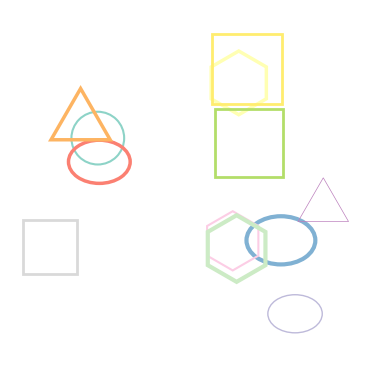[{"shape": "circle", "thickness": 1.5, "radius": 0.34, "center": [0.254, 0.641]}, {"shape": "hexagon", "thickness": 2.5, "radius": 0.41, "center": [0.62, 0.785]}, {"shape": "oval", "thickness": 1, "radius": 0.35, "center": [0.766, 0.185]}, {"shape": "oval", "thickness": 2.5, "radius": 0.4, "center": [0.258, 0.58]}, {"shape": "oval", "thickness": 3, "radius": 0.45, "center": [0.73, 0.376]}, {"shape": "triangle", "thickness": 2.5, "radius": 0.44, "center": [0.209, 0.681]}, {"shape": "square", "thickness": 2, "radius": 0.44, "center": [0.647, 0.628]}, {"shape": "hexagon", "thickness": 1.5, "radius": 0.38, "center": [0.604, 0.374]}, {"shape": "square", "thickness": 2, "radius": 0.35, "center": [0.13, 0.358]}, {"shape": "triangle", "thickness": 0.5, "radius": 0.38, "center": [0.84, 0.462]}, {"shape": "hexagon", "thickness": 3, "radius": 0.43, "center": [0.615, 0.354]}, {"shape": "square", "thickness": 2, "radius": 0.46, "center": [0.642, 0.821]}]